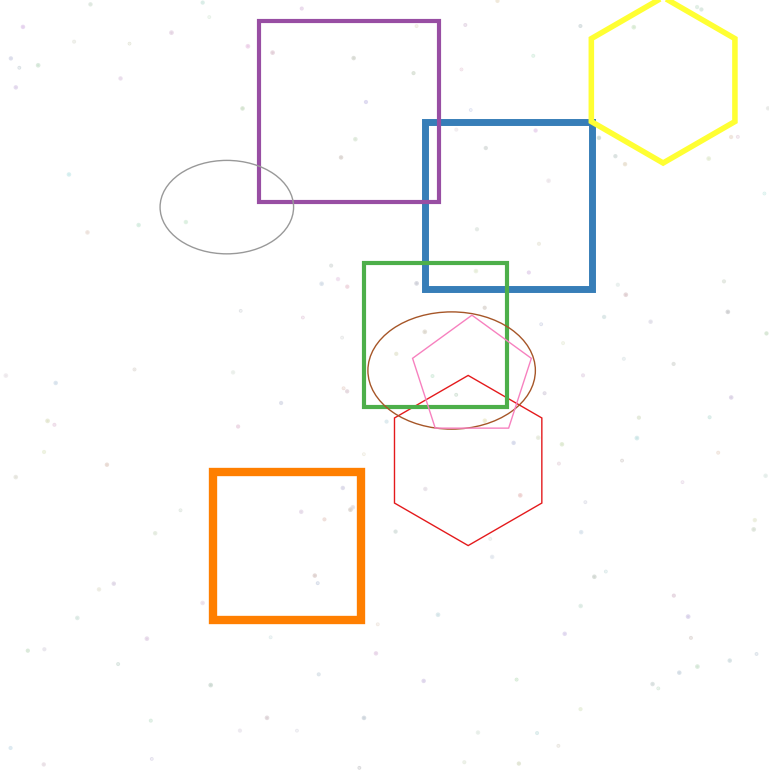[{"shape": "hexagon", "thickness": 0.5, "radius": 0.55, "center": [0.608, 0.402]}, {"shape": "square", "thickness": 2.5, "radius": 0.54, "center": [0.66, 0.733]}, {"shape": "square", "thickness": 1.5, "radius": 0.47, "center": [0.566, 0.565]}, {"shape": "square", "thickness": 1.5, "radius": 0.59, "center": [0.453, 0.855]}, {"shape": "square", "thickness": 3, "radius": 0.48, "center": [0.373, 0.291]}, {"shape": "hexagon", "thickness": 2, "radius": 0.54, "center": [0.861, 0.896]}, {"shape": "oval", "thickness": 0.5, "radius": 0.54, "center": [0.587, 0.519]}, {"shape": "pentagon", "thickness": 0.5, "radius": 0.41, "center": [0.613, 0.51]}, {"shape": "oval", "thickness": 0.5, "radius": 0.43, "center": [0.295, 0.731]}]